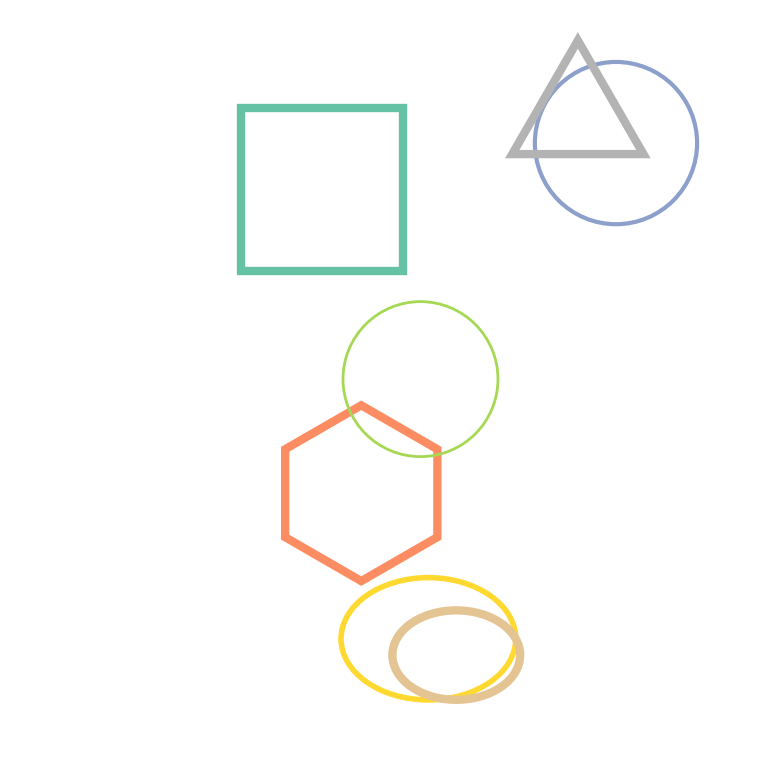[{"shape": "square", "thickness": 3, "radius": 0.53, "center": [0.418, 0.754]}, {"shape": "hexagon", "thickness": 3, "radius": 0.57, "center": [0.469, 0.359]}, {"shape": "circle", "thickness": 1.5, "radius": 0.53, "center": [0.8, 0.814]}, {"shape": "circle", "thickness": 1, "radius": 0.5, "center": [0.546, 0.508]}, {"shape": "oval", "thickness": 2, "radius": 0.57, "center": [0.556, 0.17]}, {"shape": "oval", "thickness": 3, "radius": 0.41, "center": [0.593, 0.149]}, {"shape": "triangle", "thickness": 3, "radius": 0.49, "center": [0.75, 0.849]}]